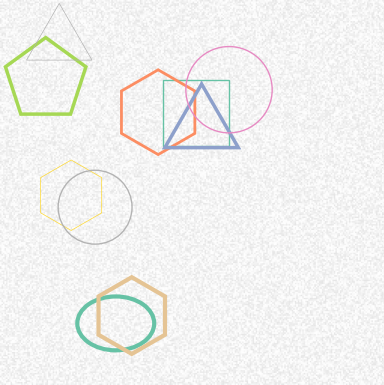[{"shape": "oval", "thickness": 3, "radius": 0.5, "center": [0.301, 0.16]}, {"shape": "square", "thickness": 1, "radius": 0.43, "center": [0.509, 0.707]}, {"shape": "hexagon", "thickness": 2, "radius": 0.55, "center": [0.411, 0.709]}, {"shape": "triangle", "thickness": 2.5, "radius": 0.55, "center": [0.524, 0.672]}, {"shape": "circle", "thickness": 1, "radius": 0.56, "center": [0.595, 0.767]}, {"shape": "pentagon", "thickness": 2.5, "radius": 0.55, "center": [0.119, 0.793]}, {"shape": "hexagon", "thickness": 0.5, "radius": 0.46, "center": [0.185, 0.493]}, {"shape": "hexagon", "thickness": 3, "radius": 0.5, "center": [0.342, 0.18]}, {"shape": "triangle", "thickness": 0.5, "radius": 0.49, "center": [0.154, 0.893]}, {"shape": "circle", "thickness": 1, "radius": 0.48, "center": [0.247, 0.462]}]